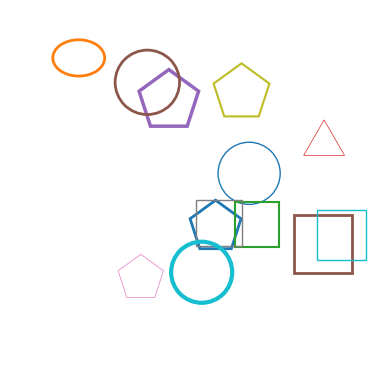[{"shape": "pentagon", "thickness": 2, "radius": 0.35, "center": [0.56, 0.41]}, {"shape": "circle", "thickness": 1, "radius": 0.4, "center": [0.647, 0.55]}, {"shape": "oval", "thickness": 2, "radius": 0.34, "center": [0.204, 0.85]}, {"shape": "square", "thickness": 1.5, "radius": 0.29, "center": [0.668, 0.417]}, {"shape": "triangle", "thickness": 0.5, "radius": 0.31, "center": [0.842, 0.627]}, {"shape": "pentagon", "thickness": 2.5, "radius": 0.41, "center": [0.439, 0.738]}, {"shape": "square", "thickness": 2, "radius": 0.38, "center": [0.84, 0.367]}, {"shape": "circle", "thickness": 2, "radius": 0.42, "center": [0.383, 0.786]}, {"shape": "pentagon", "thickness": 0.5, "radius": 0.31, "center": [0.366, 0.277]}, {"shape": "square", "thickness": 1, "radius": 0.3, "center": [0.569, 0.421]}, {"shape": "pentagon", "thickness": 1.5, "radius": 0.38, "center": [0.627, 0.759]}, {"shape": "square", "thickness": 1, "radius": 0.32, "center": [0.887, 0.39]}, {"shape": "circle", "thickness": 3, "radius": 0.4, "center": [0.524, 0.293]}]